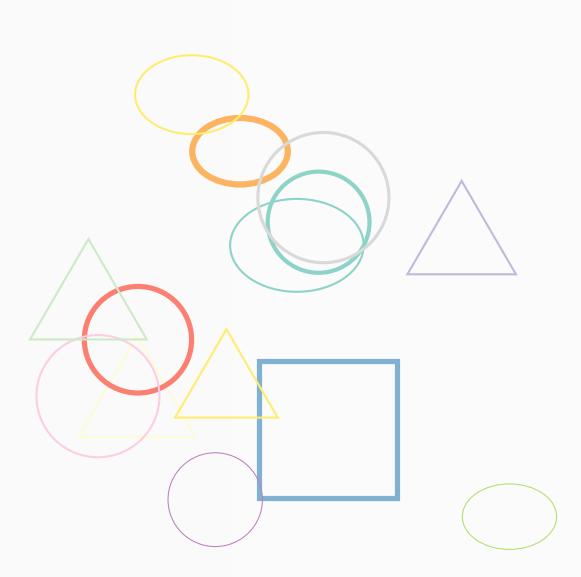[{"shape": "circle", "thickness": 2, "radius": 0.44, "center": [0.548, 0.614]}, {"shape": "oval", "thickness": 1, "radius": 0.57, "center": [0.511, 0.574]}, {"shape": "triangle", "thickness": 0.5, "radius": 0.58, "center": [0.236, 0.301]}, {"shape": "triangle", "thickness": 1, "radius": 0.54, "center": [0.794, 0.578]}, {"shape": "circle", "thickness": 2.5, "radius": 0.46, "center": [0.237, 0.411]}, {"shape": "square", "thickness": 2.5, "radius": 0.59, "center": [0.565, 0.256]}, {"shape": "oval", "thickness": 3, "radius": 0.41, "center": [0.413, 0.737]}, {"shape": "oval", "thickness": 0.5, "radius": 0.41, "center": [0.877, 0.104]}, {"shape": "circle", "thickness": 1, "radius": 0.53, "center": [0.169, 0.313]}, {"shape": "circle", "thickness": 1.5, "radius": 0.56, "center": [0.556, 0.657]}, {"shape": "circle", "thickness": 0.5, "radius": 0.41, "center": [0.37, 0.134]}, {"shape": "triangle", "thickness": 1, "radius": 0.58, "center": [0.152, 0.469]}, {"shape": "triangle", "thickness": 1, "radius": 0.51, "center": [0.39, 0.327]}, {"shape": "oval", "thickness": 1, "radius": 0.49, "center": [0.33, 0.835]}]